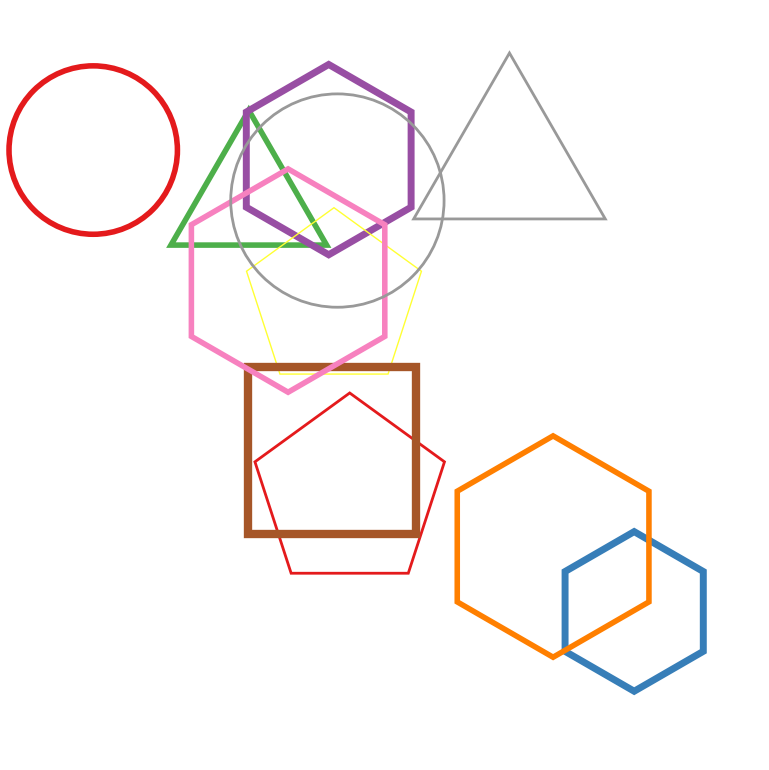[{"shape": "circle", "thickness": 2, "radius": 0.55, "center": [0.121, 0.805]}, {"shape": "pentagon", "thickness": 1, "radius": 0.65, "center": [0.454, 0.36]}, {"shape": "hexagon", "thickness": 2.5, "radius": 0.52, "center": [0.824, 0.206]}, {"shape": "triangle", "thickness": 2, "radius": 0.58, "center": [0.323, 0.74]}, {"shape": "hexagon", "thickness": 2.5, "radius": 0.62, "center": [0.427, 0.793]}, {"shape": "hexagon", "thickness": 2, "radius": 0.72, "center": [0.718, 0.29]}, {"shape": "pentagon", "thickness": 0.5, "radius": 0.6, "center": [0.434, 0.611]}, {"shape": "square", "thickness": 3, "radius": 0.55, "center": [0.431, 0.415]}, {"shape": "hexagon", "thickness": 2, "radius": 0.73, "center": [0.374, 0.636]}, {"shape": "circle", "thickness": 1, "radius": 0.69, "center": [0.438, 0.74]}, {"shape": "triangle", "thickness": 1, "radius": 0.72, "center": [0.662, 0.788]}]